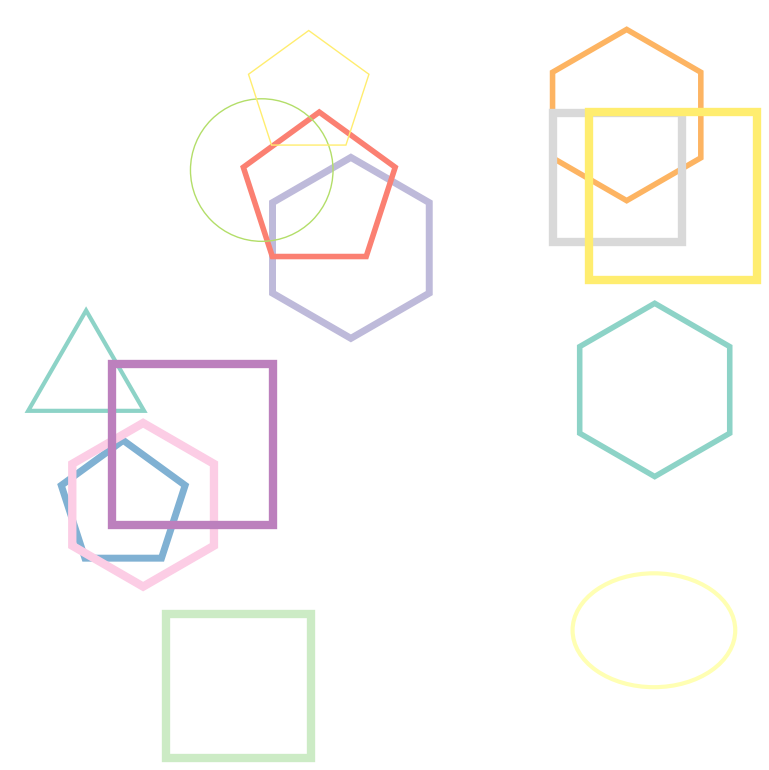[{"shape": "hexagon", "thickness": 2, "radius": 0.56, "center": [0.85, 0.494]}, {"shape": "triangle", "thickness": 1.5, "radius": 0.43, "center": [0.112, 0.51]}, {"shape": "oval", "thickness": 1.5, "radius": 0.53, "center": [0.849, 0.181]}, {"shape": "hexagon", "thickness": 2.5, "radius": 0.59, "center": [0.456, 0.678]}, {"shape": "pentagon", "thickness": 2, "radius": 0.52, "center": [0.415, 0.751]}, {"shape": "pentagon", "thickness": 2.5, "radius": 0.42, "center": [0.16, 0.344]}, {"shape": "hexagon", "thickness": 2, "radius": 0.56, "center": [0.814, 0.851]}, {"shape": "circle", "thickness": 0.5, "radius": 0.46, "center": [0.34, 0.779]}, {"shape": "hexagon", "thickness": 3, "radius": 0.53, "center": [0.186, 0.344]}, {"shape": "square", "thickness": 3, "radius": 0.42, "center": [0.802, 0.77]}, {"shape": "square", "thickness": 3, "radius": 0.52, "center": [0.25, 0.423]}, {"shape": "square", "thickness": 3, "radius": 0.47, "center": [0.31, 0.109]}, {"shape": "pentagon", "thickness": 0.5, "radius": 0.41, "center": [0.401, 0.878]}, {"shape": "square", "thickness": 3, "radius": 0.54, "center": [0.874, 0.745]}]